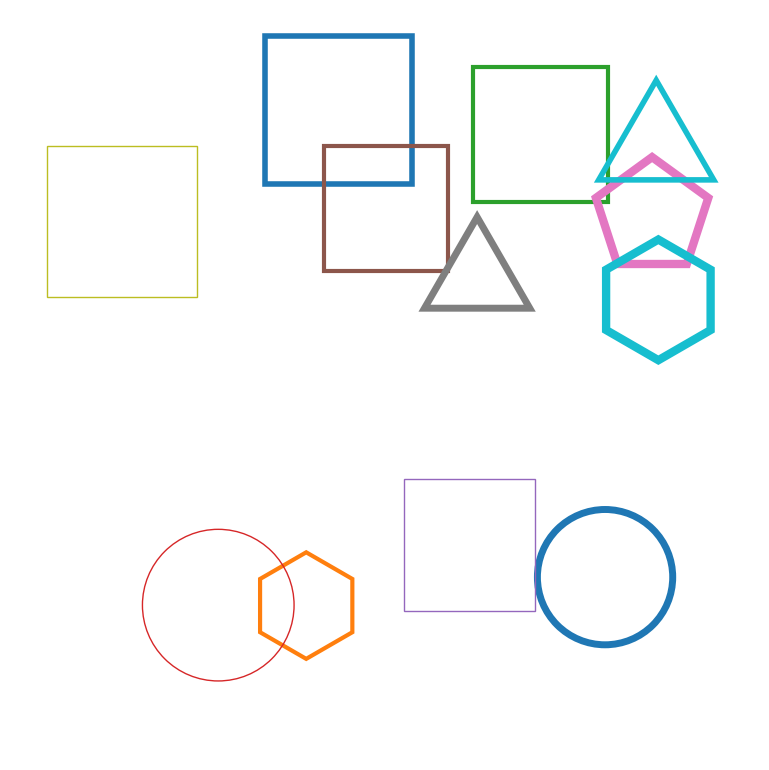[{"shape": "circle", "thickness": 2.5, "radius": 0.44, "center": [0.786, 0.25]}, {"shape": "square", "thickness": 2, "radius": 0.48, "center": [0.44, 0.857]}, {"shape": "hexagon", "thickness": 1.5, "radius": 0.35, "center": [0.398, 0.214]}, {"shape": "square", "thickness": 1.5, "radius": 0.44, "center": [0.702, 0.825]}, {"shape": "circle", "thickness": 0.5, "radius": 0.49, "center": [0.283, 0.214]}, {"shape": "square", "thickness": 0.5, "radius": 0.43, "center": [0.61, 0.292]}, {"shape": "square", "thickness": 1.5, "radius": 0.4, "center": [0.501, 0.729]}, {"shape": "pentagon", "thickness": 3, "radius": 0.38, "center": [0.847, 0.719]}, {"shape": "triangle", "thickness": 2.5, "radius": 0.39, "center": [0.62, 0.639]}, {"shape": "square", "thickness": 0.5, "radius": 0.49, "center": [0.158, 0.712]}, {"shape": "triangle", "thickness": 2, "radius": 0.43, "center": [0.852, 0.81]}, {"shape": "hexagon", "thickness": 3, "radius": 0.39, "center": [0.855, 0.611]}]